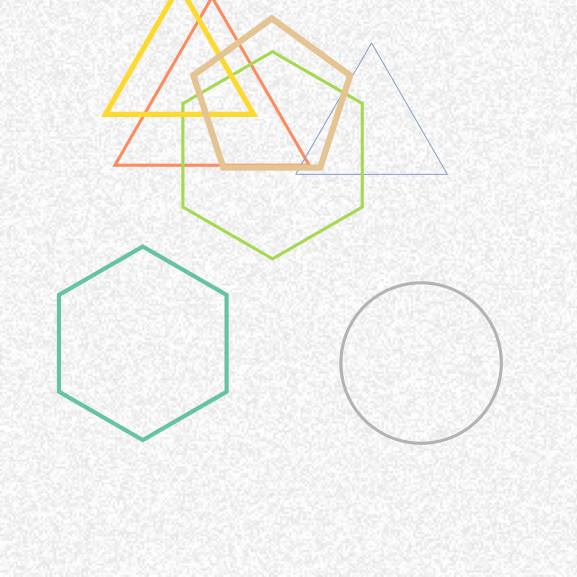[{"shape": "hexagon", "thickness": 2, "radius": 0.84, "center": [0.247, 0.405]}, {"shape": "triangle", "thickness": 1.5, "radius": 0.97, "center": [0.367, 0.81]}, {"shape": "triangle", "thickness": 0.5, "radius": 0.76, "center": [0.643, 0.773]}, {"shape": "hexagon", "thickness": 1.5, "radius": 0.9, "center": [0.472, 0.73]}, {"shape": "triangle", "thickness": 2.5, "radius": 0.74, "center": [0.311, 0.875]}, {"shape": "pentagon", "thickness": 3, "radius": 0.71, "center": [0.471, 0.824]}, {"shape": "circle", "thickness": 1.5, "radius": 0.69, "center": [0.729, 0.37]}]